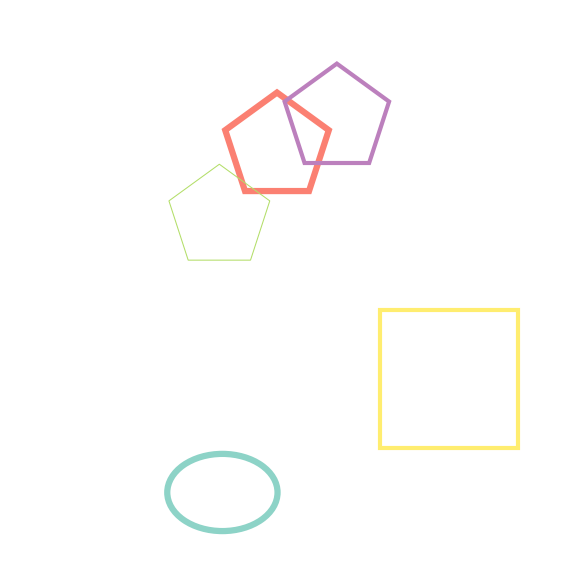[{"shape": "oval", "thickness": 3, "radius": 0.48, "center": [0.385, 0.146]}, {"shape": "pentagon", "thickness": 3, "radius": 0.47, "center": [0.48, 0.745]}, {"shape": "pentagon", "thickness": 0.5, "radius": 0.46, "center": [0.38, 0.623]}, {"shape": "pentagon", "thickness": 2, "radius": 0.48, "center": [0.583, 0.794]}, {"shape": "square", "thickness": 2, "radius": 0.6, "center": [0.777, 0.343]}]